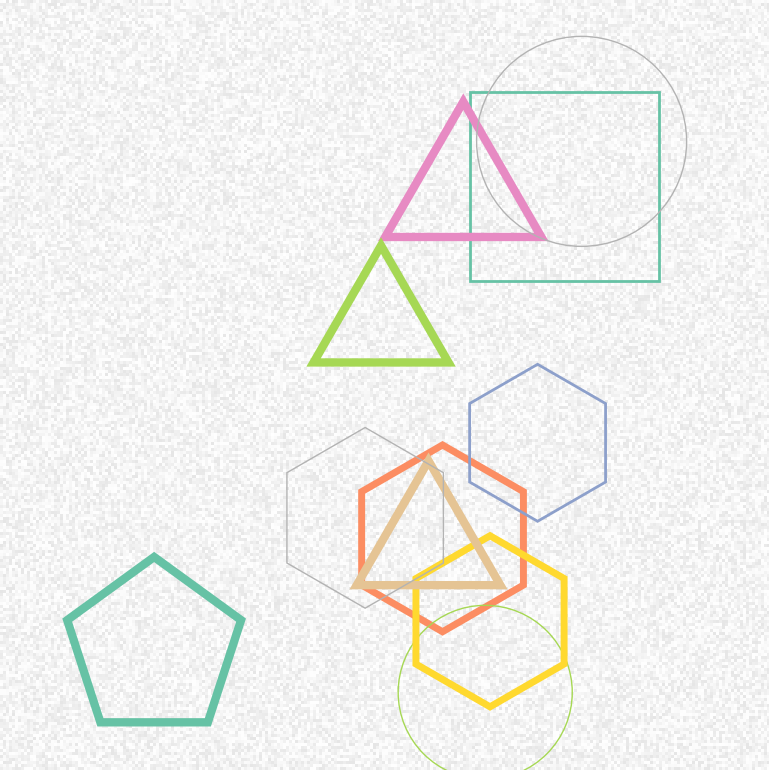[{"shape": "square", "thickness": 1, "radius": 0.61, "center": [0.734, 0.758]}, {"shape": "pentagon", "thickness": 3, "radius": 0.59, "center": [0.2, 0.158]}, {"shape": "hexagon", "thickness": 2.5, "radius": 0.61, "center": [0.575, 0.301]}, {"shape": "hexagon", "thickness": 1, "radius": 0.51, "center": [0.698, 0.425]}, {"shape": "triangle", "thickness": 3, "radius": 0.59, "center": [0.602, 0.751]}, {"shape": "circle", "thickness": 0.5, "radius": 0.57, "center": [0.63, 0.101]}, {"shape": "triangle", "thickness": 3, "radius": 0.51, "center": [0.495, 0.58]}, {"shape": "hexagon", "thickness": 2.5, "radius": 0.56, "center": [0.636, 0.193]}, {"shape": "triangle", "thickness": 3, "radius": 0.54, "center": [0.557, 0.294]}, {"shape": "circle", "thickness": 0.5, "radius": 0.68, "center": [0.755, 0.816]}, {"shape": "hexagon", "thickness": 0.5, "radius": 0.59, "center": [0.474, 0.327]}]